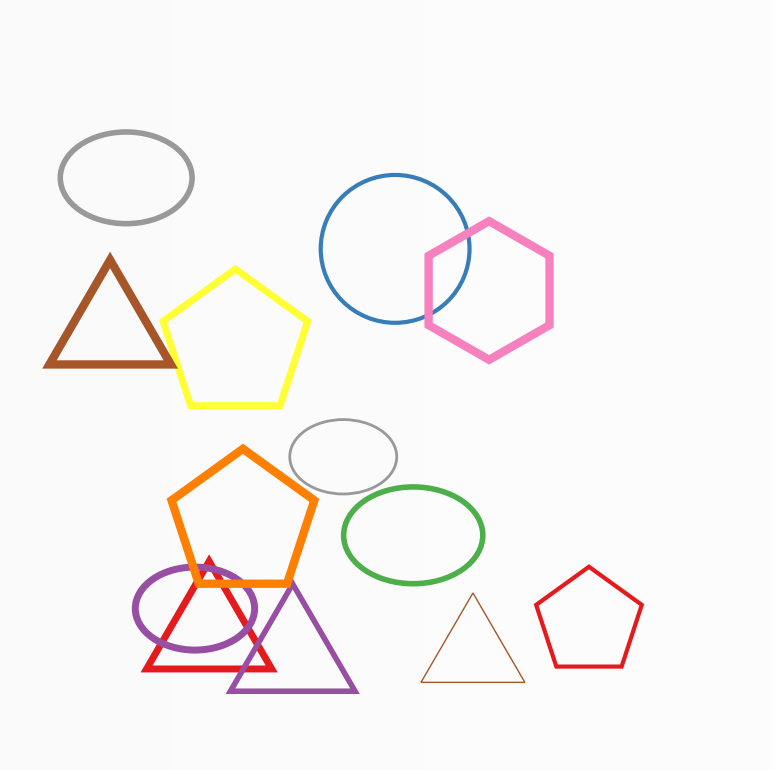[{"shape": "triangle", "thickness": 2.5, "radius": 0.47, "center": [0.27, 0.178]}, {"shape": "pentagon", "thickness": 1.5, "radius": 0.36, "center": [0.76, 0.192]}, {"shape": "circle", "thickness": 1.5, "radius": 0.48, "center": [0.51, 0.677]}, {"shape": "oval", "thickness": 2, "radius": 0.45, "center": [0.533, 0.305]}, {"shape": "oval", "thickness": 2.5, "radius": 0.38, "center": [0.252, 0.21]}, {"shape": "triangle", "thickness": 2, "radius": 0.46, "center": [0.378, 0.149]}, {"shape": "pentagon", "thickness": 3, "radius": 0.48, "center": [0.313, 0.32]}, {"shape": "pentagon", "thickness": 2.5, "radius": 0.49, "center": [0.304, 0.552]}, {"shape": "triangle", "thickness": 3, "radius": 0.45, "center": [0.142, 0.572]}, {"shape": "triangle", "thickness": 0.5, "radius": 0.39, "center": [0.61, 0.153]}, {"shape": "hexagon", "thickness": 3, "radius": 0.45, "center": [0.631, 0.623]}, {"shape": "oval", "thickness": 1, "radius": 0.35, "center": [0.443, 0.407]}, {"shape": "oval", "thickness": 2, "radius": 0.43, "center": [0.163, 0.769]}]